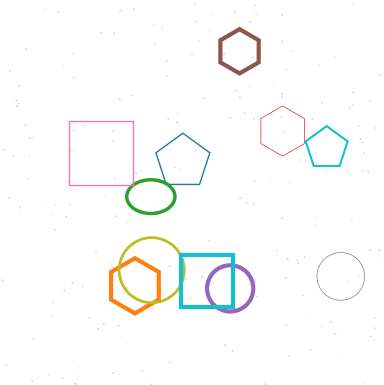[{"shape": "pentagon", "thickness": 1, "radius": 0.37, "center": [0.475, 0.58]}, {"shape": "hexagon", "thickness": 3, "radius": 0.36, "center": [0.35, 0.258]}, {"shape": "oval", "thickness": 2.5, "radius": 0.31, "center": [0.392, 0.489]}, {"shape": "hexagon", "thickness": 0.5, "radius": 0.33, "center": [0.734, 0.66]}, {"shape": "circle", "thickness": 3, "radius": 0.3, "center": [0.598, 0.251]}, {"shape": "hexagon", "thickness": 3, "radius": 0.29, "center": [0.622, 0.867]}, {"shape": "square", "thickness": 1, "radius": 0.41, "center": [0.261, 0.603]}, {"shape": "circle", "thickness": 0.5, "radius": 0.31, "center": [0.885, 0.282]}, {"shape": "circle", "thickness": 2, "radius": 0.42, "center": [0.394, 0.298]}, {"shape": "square", "thickness": 3, "radius": 0.33, "center": [0.538, 0.27]}, {"shape": "pentagon", "thickness": 1.5, "radius": 0.29, "center": [0.849, 0.615]}]